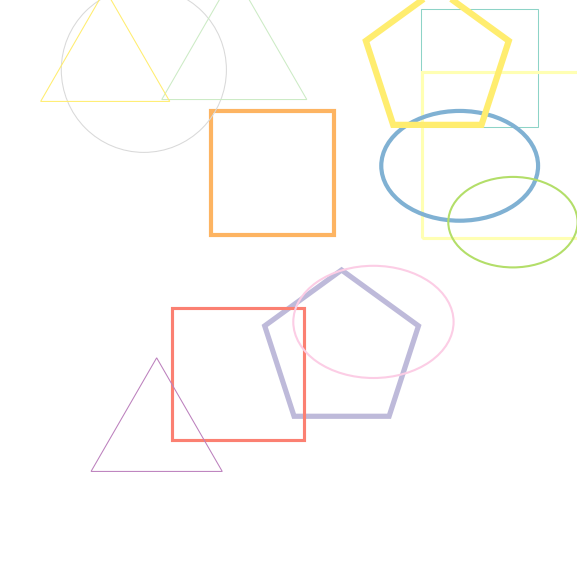[{"shape": "square", "thickness": 0.5, "radius": 0.51, "center": [0.83, 0.881]}, {"shape": "square", "thickness": 1.5, "radius": 0.72, "center": [0.874, 0.73]}, {"shape": "pentagon", "thickness": 2.5, "radius": 0.7, "center": [0.591, 0.392]}, {"shape": "square", "thickness": 1.5, "radius": 0.57, "center": [0.413, 0.352]}, {"shape": "oval", "thickness": 2, "radius": 0.68, "center": [0.796, 0.712]}, {"shape": "square", "thickness": 2, "radius": 0.53, "center": [0.472, 0.7]}, {"shape": "oval", "thickness": 1, "radius": 0.56, "center": [0.888, 0.614]}, {"shape": "oval", "thickness": 1, "radius": 0.69, "center": [0.647, 0.442]}, {"shape": "circle", "thickness": 0.5, "radius": 0.71, "center": [0.249, 0.878]}, {"shape": "triangle", "thickness": 0.5, "radius": 0.66, "center": [0.271, 0.248]}, {"shape": "triangle", "thickness": 0.5, "radius": 0.73, "center": [0.406, 0.899]}, {"shape": "triangle", "thickness": 0.5, "radius": 0.65, "center": [0.182, 0.888]}, {"shape": "pentagon", "thickness": 3, "radius": 0.65, "center": [0.757, 0.888]}]